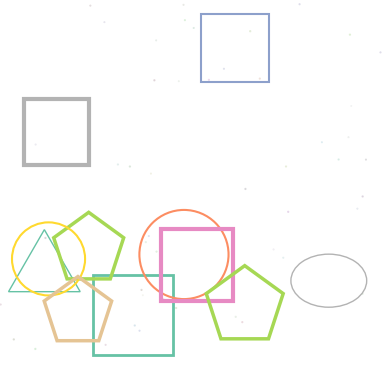[{"shape": "square", "thickness": 2, "radius": 0.52, "center": [0.346, 0.181]}, {"shape": "triangle", "thickness": 1, "radius": 0.54, "center": [0.115, 0.296]}, {"shape": "circle", "thickness": 1.5, "radius": 0.58, "center": [0.478, 0.339]}, {"shape": "square", "thickness": 1.5, "radius": 0.44, "center": [0.61, 0.875]}, {"shape": "square", "thickness": 3, "radius": 0.47, "center": [0.511, 0.311]}, {"shape": "pentagon", "thickness": 2.5, "radius": 0.48, "center": [0.23, 0.353]}, {"shape": "pentagon", "thickness": 2.5, "radius": 0.53, "center": [0.636, 0.205]}, {"shape": "circle", "thickness": 1.5, "radius": 0.47, "center": [0.126, 0.328]}, {"shape": "pentagon", "thickness": 2.5, "radius": 0.46, "center": [0.202, 0.19]}, {"shape": "oval", "thickness": 1, "radius": 0.49, "center": [0.854, 0.271]}, {"shape": "square", "thickness": 3, "radius": 0.42, "center": [0.146, 0.657]}]